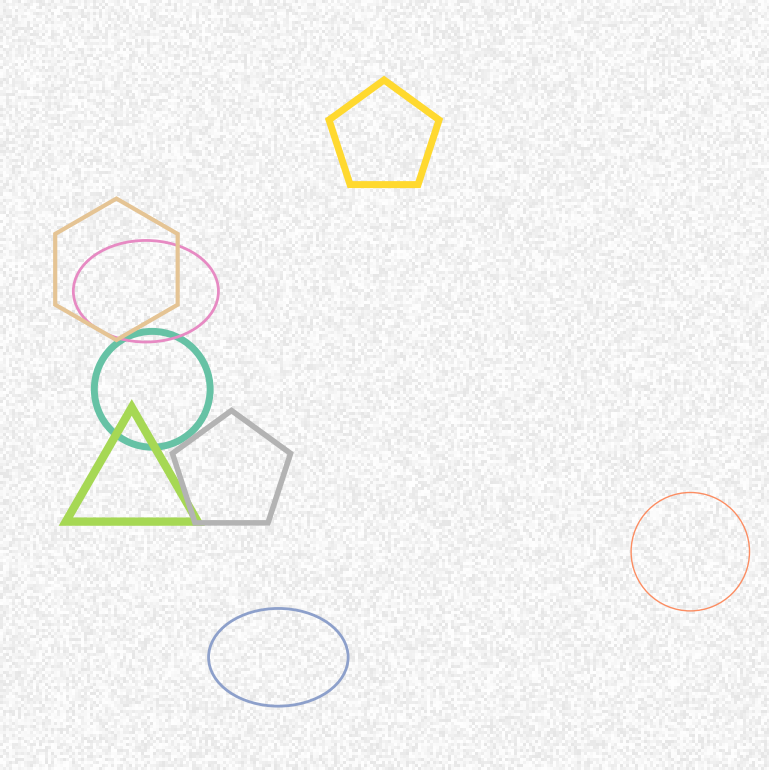[{"shape": "circle", "thickness": 2.5, "radius": 0.38, "center": [0.198, 0.494]}, {"shape": "circle", "thickness": 0.5, "radius": 0.38, "center": [0.897, 0.284]}, {"shape": "oval", "thickness": 1, "radius": 0.45, "center": [0.361, 0.146]}, {"shape": "oval", "thickness": 1, "radius": 0.47, "center": [0.189, 0.622]}, {"shape": "triangle", "thickness": 3, "radius": 0.49, "center": [0.171, 0.372]}, {"shape": "pentagon", "thickness": 2.5, "radius": 0.38, "center": [0.499, 0.821]}, {"shape": "hexagon", "thickness": 1.5, "radius": 0.46, "center": [0.151, 0.65]}, {"shape": "pentagon", "thickness": 2, "radius": 0.4, "center": [0.301, 0.386]}]